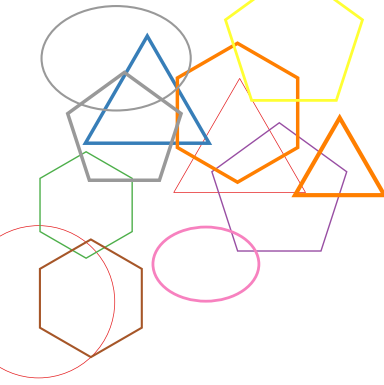[{"shape": "circle", "thickness": 0.5, "radius": 0.99, "center": [0.1, 0.216]}, {"shape": "triangle", "thickness": 0.5, "radius": 0.99, "center": [0.622, 0.599]}, {"shape": "triangle", "thickness": 2.5, "radius": 0.93, "center": [0.383, 0.721]}, {"shape": "hexagon", "thickness": 1, "radius": 0.69, "center": [0.224, 0.468]}, {"shape": "pentagon", "thickness": 1, "radius": 0.92, "center": [0.725, 0.497]}, {"shape": "hexagon", "thickness": 2.5, "radius": 0.9, "center": [0.617, 0.707]}, {"shape": "triangle", "thickness": 3, "radius": 0.67, "center": [0.882, 0.56]}, {"shape": "pentagon", "thickness": 2, "radius": 0.94, "center": [0.764, 0.891]}, {"shape": "hexagon", "thickness": 1.5, "radius": 0.76, "center": [0.236, 0.225]}, {"shape": "oval", "thickness": 2, "radius": 0.69, "center": [0.535, 0.314]}, {"shape": "oval", "thickness": 1.5, "radius": 0.97, "center": [0.302, 0.849]}, {"shape": "pentagon", "thickness": 2.5, "radius": 0.77, "center": [0.323, 0.657]}]